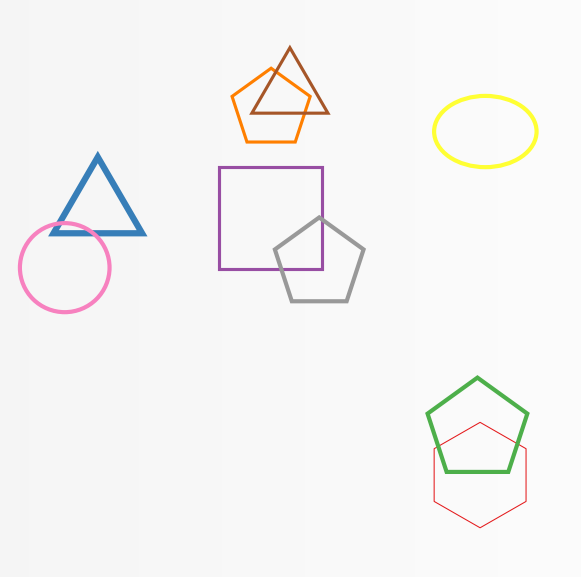[{"shape": "hexagon", "thickness": 0.5, "radius": 0.46, "center": [0.826, 0.177]}, {"shape": "triangle", "thickness": 3, "radius": 0.44, "center": [0.168, 0.639]}, {"shape": "pentagon", "thickness": 2, "radius": 0.45, "center": [0.821, 0.255]}, {"shape": "square", "thickness": 1.5, "radius": 0.44, "center": [0.466, 0.622]}, {"shape": "pentagon", "thickness": 1.5, "radius": 0.35, "center": [0.466, 0.81]}, {"shape": "oval", "thickness": 2, "radius": 0.44, "center": [0.835, 0.771]}, {"shape": "triangle", "thickness": 1.5, "radius": 0.38, "center": [0.499, 0.841]}, {"shape": "circle", "thickness": 2, "radius": 0.39, "center": [0.111, 0.536]}, {"shape": "pentagon", "thickness": 2, "radius": 0.4, "center": [0.549, 0.542]}]